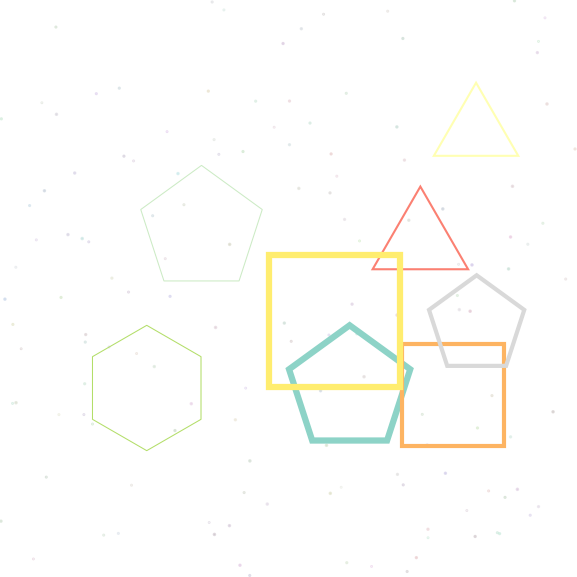[{"shape": "pentagon", "thickness": 3, "radius": 0.55, "center": [0.605, 0.326]}, {"shape": "triangle", "thickness": 1, "radius": 0.42, "center": [0.824, 0.772]}, {"shape": "triangle", "thickness": 1, "radius": 0.48, "center": [0.728, 0.581]}, {"shape": "square", "thickness": 2, "radius": 0.44, "center": [0.784, 0.316]}, {"shape": "hexagon", "thickness": 0.5, "radius": 0.54, "center": [0.254, 0.327]}, {"shape": "pentagon", "thickness": 2, "radius": 0.43, "center": [0.825, 0.436]}, {"shape": "pentagon", "thickness": 0.5, "radius": 0.55, "center": [0.349, 0.602]}, {"shape": "square", "thickness": 3, "radius": 0.57, "center": [0.579, 0.444]}]